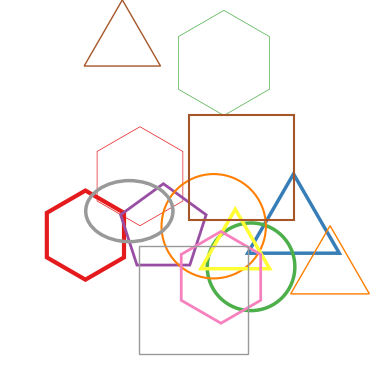[{"shape": "hexagon", "thickness": 3, "radius": 0.58, "center": [0.222, 0.389]}, {"shape": "hexagon", "thickness": 0.5, "radius": 0.64, "center": [0.364, 0.542]}, {"shape": "triangle", "thickness": 2.5, "radius": 0.69, "center": [0.762, 0.411]}, {"shape": "hexagon", "thickness": 0.5, "radius": 0.68, "center": [0.582, 0.837]}, {"shape": "circle", "thickness": 2.5, "radius": 0.57, "center": [0.652, 0.307]}, {"shape": "pentagon", "thickness": 2, "radius": 0.58, "center": [0.424, 0.406]}, {"shape": "circle", "thickness": 1.5, "radius": 0.68, "center": [0.555, 0.412]}, {"shape": "triangle", "thickness": 1, "radius": 0.59, "center": [0.857, 0.296]}, {"shape": "triangle", "thickness": 2.5, "radius": 0.52, "center": [0.611, 0.354]}, {"shape": "triangle", "thickness": 1, "radius": 0.57, "center": [0.318, 0.886]}, {"shape": "square", "thickness": 1.5, "radius": 0.68, "center": [0.628, 0.564]}, {"shape": "hexagon", "thickness": 2, "radius": 0.6, "center": [0.574, 0.28]}, {"shape": "oval", "thickness": 2.5, "radius": 0.57, "center": [0.336, 0.452]}, {"shape": "square", "thickness": 1, "radius": 0.71, "center": [0.503, 0.221]}]